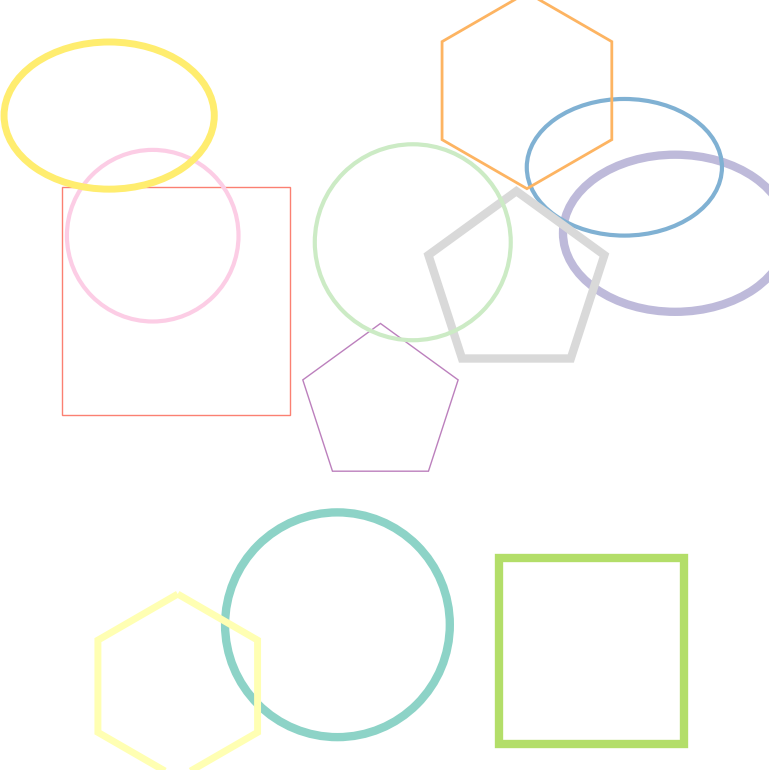[{"shape": "circle", "thickness": 3, "radius": 0.73, "center": [0.438, 0.189]}, {"shape": "hexagon", "thickness": 2.5, "radius": 0.6, "center": [0.231, 0.109]}, {"shape": "oval", "thickness": 3, "radius": 0.73, "center": [0.877, 0.697]}, {"shape": "square", "thickness": 0.5, "radius": 0.74, "center": [0.229, 0.609]}, {"shape": "oval", "thickness": 1.5, "radius": 0.63, "center": [0.811, 0.783]}, {"shape": "hexagon", "thickness": 1, "radius": 0.64, "center": [0.684, 0.882]}, {"shape": "square", "thickness": 3, "radius": 0.6, "center": [0.768, 0.155]}, {"shape": "circle", "thickness": 1.5, "radius": 0.56, "center": [0.198, 0.694]}, {"shape": "pentagon", "thickness": 3, "radius": 0.6, "center": [0.671, 0.632]}, {"shape": "pentagon", "thickness": 0.5, "radius": 0.53, "center": [0.494, 0.474]}, {"shape": "circle", "thickness": 1.5, "radius": 0.64, "center": [0.536, 0.685]}, {"shape": "oval", "thickness": 2.5, "radius": 0.68, "center": [0.142, 0.85]}]